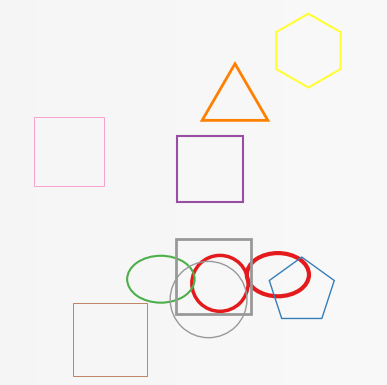[{"shape": "circle", "thickness": 2.5, "radius": 0.36, "center": [0.568, 0.264]}, {"shape": "oval", "thickness": 3, "radius": 0.4, "center": [0.717, 0.287]}, {"shape": "pentagon", "thickness": 1, "radius": 0.44, "center": [0.779, 0.244]}, {"shape": "oval", "thickness": 1.5, "radius": 0.44, "center": [0.415, 0.275]}, {"shape": "square", "thickness": 1.5, "radius": 0.43, "center": [0.542, 0.56]}, {"shape": "triangle", "thickness": 2, "radius": 0.49, "center": [0.606, 0.736]}, {"shape": "hexagon", "thickness": 1.5, "radius": 0.48, "center": [0.796, 0.869]}, {"shape": "square", "thickness": 0.5, "radius": 0.47, "center": [0.284, 0.119]}, {"shape": "square", "thickness": 0.5, "radius": 0.45, "center": [0.178, 0.607]}, {"shape": "circle", "thickness": 1, "radius": 0.5, "center": [0.538, 0.222]}, {"shape": "square", "thickness": 2, "radius": 0.49, "center": [0.551, 0.282]}]